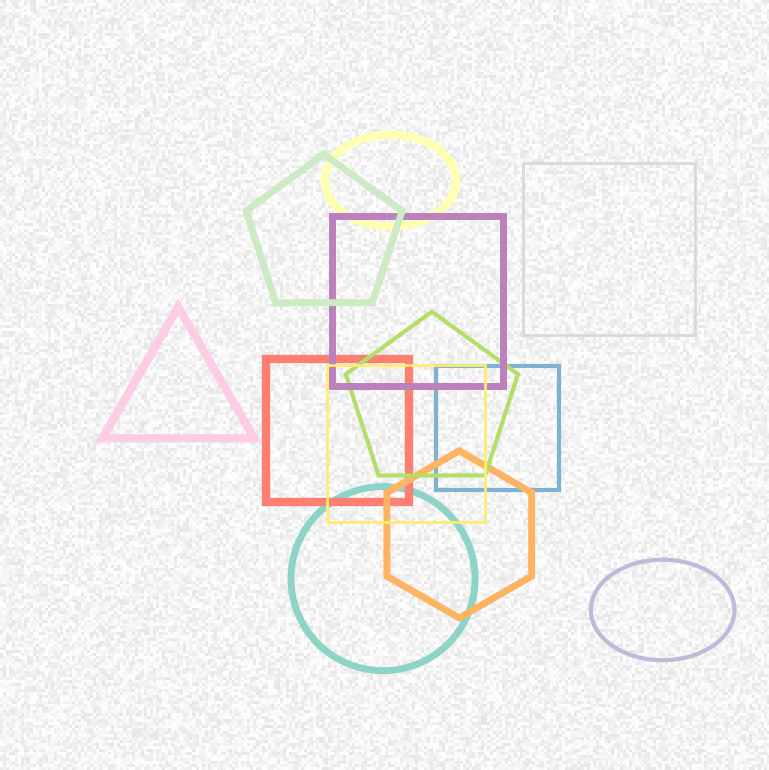[{"shape": "circle", "thickness": 2.5, "radius": 0.6, "center": [0.497, 0.249]}, {"shape": "oval", "thickness": 3, "radius": 0.43, "center": [0.507, 0.766]}, {"shape": "oval", "thickness": 1.5, "radius": 0.47, "center": [0.861, 0.208]}, {"shape": "square", "thickness": 3, "radius": 0.46, "center": [0.439, 0.441]}, {"shape": "square", "thickness": 1.5, "radius": 0.4, "center": [0.646, 0.445]}, {"shape": "hexagon", "thickness": 2.5, "radius": 0.54, "center": [0.596, 0.306]}, {"shape": "pentagon", "thickness": 1.5, "radius": 0.59, "center": [0.561, 0.478]}, {"shape": "triangle", "thickness": 3, "radius": 0.57, "center": [0.232, 0.488]}, {"shape": "square", "thickness": 1, "radius": 0.56, "center": [0.791, 0.677]}, {"shape": "square", "thickness": 2.5, "radius": 0.55, "center": [0.543, 0.609]}, {"shape": "pentagon", "thickness": 2.5, "radius": 0.53, "center": [0.421, 0.693]}, {"shape": "square", "thickness": 1, "radius": 0.51, "center": [0.527, 0.424]}]